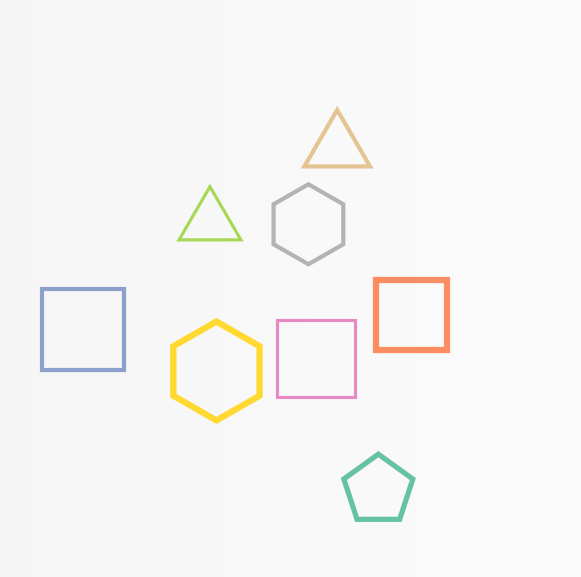[{"shape": "pentagon", "thickness": 2.5, "radius": 0.31, "center": [0.651, 0.15]}, {"shape": "square", "thickness": 3, "radius": 0.3, "center": [0.708, 0.454]}, {"shape": "square", "thickness": 2, "radius": 0.35, "center": [0.142, 0.428]}, {"shape": "square", "thickness": 1.5, "radius": 0.33, "center": [0.544, 0.379]}, {"shape": "triangle", "thickness": 1.5, "radius": 0.31, "center": [0.361, 0.614]}, {"shape": "hexagon", "thickness": 3, "radius": 0.43, "center": [0.372, 0.357]}, {"shape": "triangle", "thickness": 2, "radius": 0.33, "center": [0.58, 0.744]}, {"shape": "hexagon", "thickness": 2, "radius": 0.35, "center": [0.531, 0.611]}]